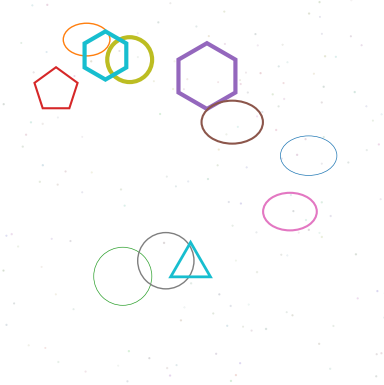[{"shape": "oval", "thickness": 0.5, "radius": 0.37, "center": [0.802, 0.596]}, {"shape": "oval", "thickness": 1, "radius": 0.3, "center": [0.225, 0.897]}, {"shape": "circle", "thickness": 0.5, "radius": 0.38, "center": [0.319, 0.282]}, {"shape": "pentagon", "thickness": 1.5, "radius": 0.29, "center": [0.146, 0.766]}, {"shape": "hexagon", "thickness": 3, "radius": 0.43, "center": [0.538, 0.802]}, {"shape": "oval", "thickness": 1.5, "radius": 0.4, "center": [0.603, 0.683]}, {"shape": "oval", "thickness": 1.5, "radius": 0.35, "center": [0.753, 0.45]}, {"shape": "circle", "thickness": 1, "radius": 0.37, "center": [0.431, 0.323]}, {"shape": "circle", "thickness": 3, "radius": 0.29, "center": [0.337, 0.845]}, {"shape": "triangle", "thickness": 2, "radius": 0.3, "center": [0.495, 0.311]}, {"shape": "hexagon", "thickness": 3, "radius": 0.31, "center": [0.274, 0.856]}]